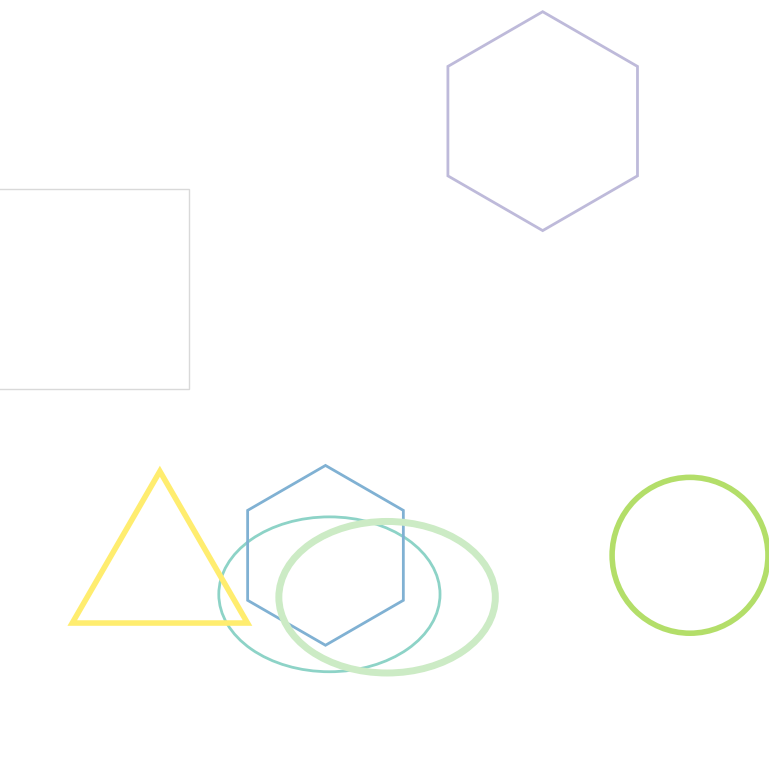[{"shape": "oval", "thickness": 1, "radius": 0.72, "center": [0.428, 0.228]}, {"shape": "hexagon", "thickness": 1, "radius": 0.71, "center": [0.705, 0.843]}, {"shape": "hexagon", "thickness": 1, "radius": 0.58, "center": [0.423, 0.279]}, {"shape": "circle", "thickness": 2, "radius": 0.51, "center": [0.896, 0.279]}, {"shape": "square", "thickness": 0.5, "radius": 0.65, "center": [0.116, 0.624]}, {"shape": "oval", "thickness": 2.5, "radius": 0.7, "center": [0.503, 0.224]}, {"shape": "triangle", "thickness": 2, "radius": 0.66, "center": [0.208, 0.257]}]